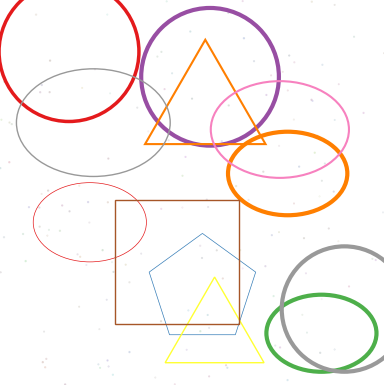[{"shape": "oval", "thickness": 0.5, "radius": 0.73, "center": [0.233, 0.423]}, {"shape": "circle", "thickness": 2.5, "radius": 0.91, "center": [0.179, 0.866]}, {"shape": "pentagon", "thickness": 0.5, "radius": 0.73, "center": [0.526, 0.248]}, {"shape": "oval", "thickness": 3, "radius": 0.71, "center": [0.835, 0.134]}, {"shape": "circle", "thickness": 3, "radius": 0.89, "center": [0.546, 0.801]}, {"shape": "triangle", "thickness": 1.5, "radius": 0.9, "center": [0.533, 0.716]}, {"shape": "oval", "thickness": 3, "radius": 0.77, "center": [0.747, 0.549]}, {"shape": "triangle", "thickness": 1, "radius": 0.74, "center": [0.557, 0.132]}, {"shape": "square", "thickness": 1, "radius": 0.8, "center": [0.461, 0.319]}, {"shape": "oval", "thickness": 1.5, "radius": 0.9, "center": [0.727, 0.664]}, {"shape": "oval", "thickness": 1, "radius": 1.0, "center": [0.242, 0.681]}, {"shape": "circle", "thickness": 3, "radius": 0.81, "center": [0.895, 0.197]}]